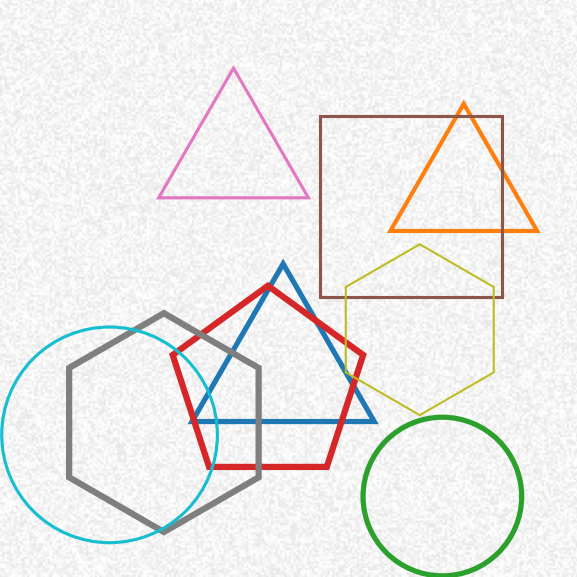[{"shape": "triangle", "thickness": 2.5, "radius": 0.91, "center": [0.49, 0.36]}, {"shape": "triangle", "thickness": 2, "radius": 0.73, "center": [0.803, 0.673]}, {"shape": "circle", "thickness": 2.5, "radius": 0.69, "center": [0.766, 0.139]}, {"shape": "pentagon", "thickness": 3, "radius": 0.87, "center": [0.464, 0.331]}, {"shape": "square", "thickness": 1.5, "radius": 0.78, "center": [0.712, 0.642]}, {"shape": "triangle", "thickness": 1.5, "radius": 0.75, "center": [0.404, 0.731]}, {"shape": "hexagon", "thickness": 3, "radius": 0.95, "center": [0.284, 0.267]}, {"shape": "hexagon", "thickness": 1, "radius": 0.74, "center": [0.727, 0.428]}, {"shape": "circle", "thickness": 1.5, "radius": 0.93, "center": [0.19, 0.246]}]